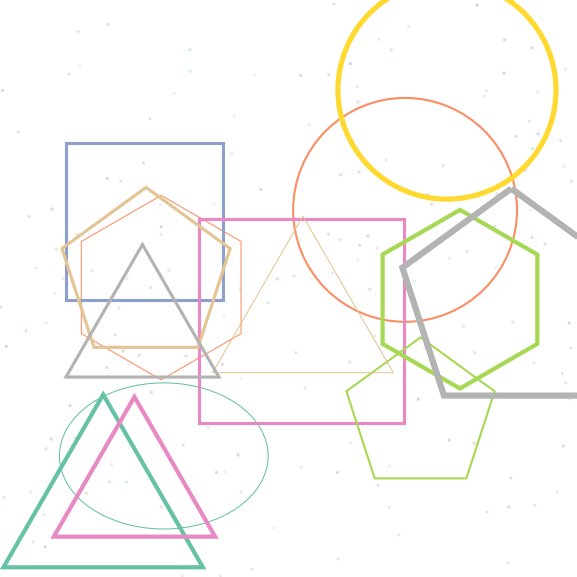[{"shape": "oval", "thickness": 0.5, "radius": 0.9, "center": [0.284, 0.21]}, {"shape": "triangle", "thickness": 2, "radius": 1.0, "center": [0.179, 0.116]}, {"shape": "hexagon", "thickness": 0.5, "radius": 0.8, "center": [0.279, 0.501]}, {"shape": "circle", "thickness": 1, "radius": 0.97, "center": [0.701, 0.636]}, {"shape": "square", "thickness": 1.5, "radius": 0.68, "center": [0.25, 0.616]}, {"shape": "square", "thickness": 1.5, "radius": 0.88, "center": [0.522, 0.443]}, {"shape": "triangle", "thickness": 2, "radius": 0.81, "center": [0.233, 0.151]}, {"shape": "pentagon", "thickness": 1, "radius": 0.67, "center": [0.728, 0.28]}, {"shape": "hexagon", "thickness": 2, "radius": 0.77, "center": [0.796, 0.481]}, {"shape": "circle", "thickness": 2.5, "radius": 0.94, "center": [0.774, 0.843]}, {"shape": "pentagon", "thickness": 1.5, "radius": 0.77, "center": [0.253, 0.522]}, {"shape": "triangle", "thickness": 0.5, "radius": 0.9, "center": [0.525, 0.444]}, {"shape": "pentagon", "thickness": 3, "radius": 0.99, "center": [0.885, 0.474]}, {"shape": "triangle", "thickness": 1.5, "radius": 0.76, "center": [0.247, 0.423]}]